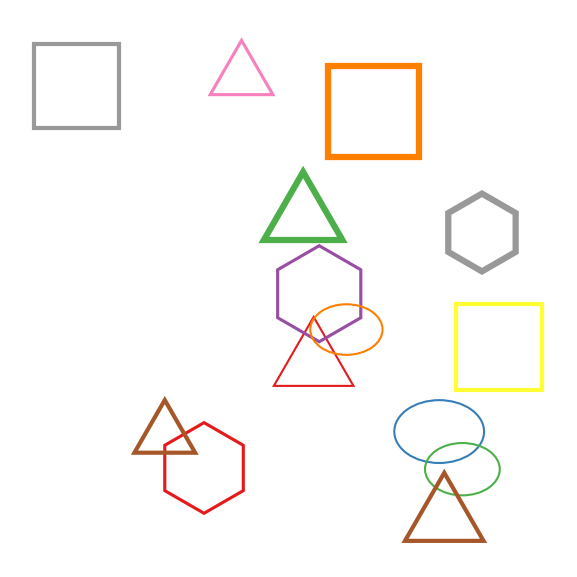[{"shape": "hexagon", "thickness": 1.5, "radius": 0.39, "center": [0.353, 0.189]}, {"shape": "triangle", "thickness": 1, "radius": 0.4, "center": [0.543, 0.371]}, {"shape": "oval", "thickness": 1, "radius": 0.39, "center": [0.76, 0.252]}, {"shape": "oval", "thickness": 1, "radius": 0.32, "center": [0.801, 0.187]}, {"shape": "triangle", "thickness": 3, "radius": 0.39, "center": [0.525, 0.623]}, {"shape": "hexagon", "thickness": 1.5, "radius": 0.42, "center": [0.553, 0.49]}, {"shape": "oval", "thickness": 1, "radius": 0.31, "center": [0.6, 0.428]}, {"shape": "square", "thickness": 3, "radius": 0.4, "center": [0.647, 0.806]}, {"shape": "square", "thickness": 2, "radius": 0.37, "center": [0.864, 0.398]}, {"shape": "triangle", "thickness": 2, "radius": 0.39, "center": [0.769, 0.102]}, {"shape": "triangle", "thickness": 2, "radius": 0.3, "center": [0.285, 0.246]}, {"shape": "triangle", "thickness": 1.5, "radius": 0.31, "center": [0.418, 0.867]}, {"shape": "square", "thickness": 2, "radius": 0.37, "center": [0.132, 0.85]}, {"shape": "hexagon", "thickness": 3, "radius": 0.34, "center": [0.835, 0.597]}]